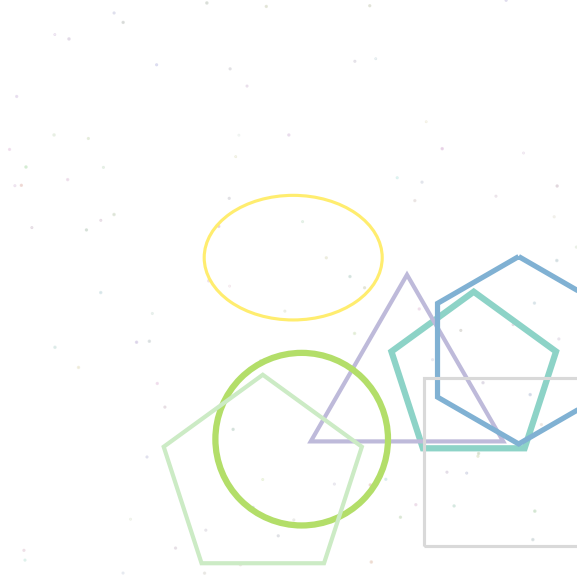[{"shape": "pentagon", "thickness": 3, "radius": 0.75, "center": [0.82, 0.344]}, {"shape": "triangle", "thickness": 2, "radius": 0.96, "center": [0.705, 0.331]}, {"shape": "hexagon", "thickness": 2.5, "radius": 0.81, "center": [0.898, 0.393]}, {"shape": "circle", "thickness": 3, "radius": 0.75, "center": [0.522, 0.239]}, {"shape": "square", "thickness": 1.5, "radius": 0.73, "center": [0.879, 0.199]}, {"shape": "pentagon", "thickness": 2, "radius": 0.9, "center": [0.455, 0.17]}, {"shape": "oval", "thickness": 1.5, "radius": 0.77, "center": [0.508, 0.553]}]